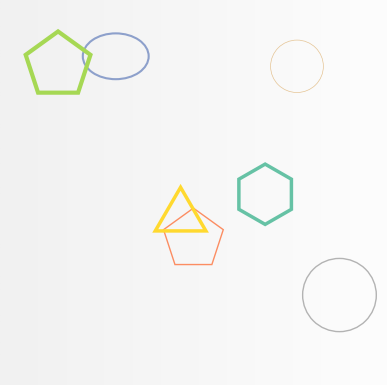[{"shape": "hexagon", "thickness": 2.5, "radius": 0.39, "center": [0.684, 0.495]}, {"shape": "pentagon", "thickness": 1, "radius": 0.41, "center": [0.499, 0.378]}, {"shape": "oval", "thickness": 1.5, "radius": 0.42, "center": [0.299, 0.854]}, {"shape": "pentagon", "thickness": 3, "radius": 0.44, "center": [0.15, 0.83]}, {"shape": "triangle", "thickness": 2.5, "radius": 0.38, "center": [0.466, 0.438]}, {"shape": "circle", "thickness": 0.5, "radius": 0.34, "center": [0.766, 0.828]}, {"shape": "circle", "thickness": 1, "radius": 0.48, "center": [0.876, 0.234]}]